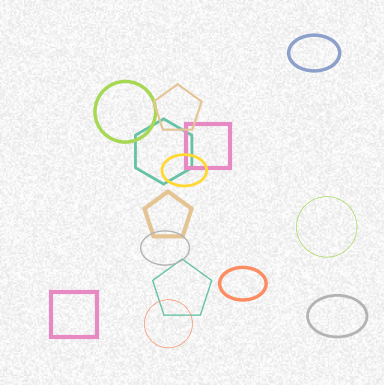[{"shape": "pentagon", "thickness": 1, "radius": 0.4, "center": [0.473, 0.247]}, {"shape": "hexagon", "thickness": 2, "radius": 0.42, "center": [0.425, 0.607]}, {"shape": "oval", "thickness": 2.5, "radius": 0.3, "center": [0.631, 0.263]}, {"shape": "circle", "thickness": 0.5, "radius": 0.31, "center": [0.437, 0.159]}, {"shape": "oval", "thickness": 2.5, "radius": 0.33, "center": [0.816, 0.862]}, {"shape": "square", "thickness": 3, "radius": 0.29, "center": [0.54, 0.621]}, {"shape": "square", "thickness": 3, "radius": 0.29, "center": [0.192, 0.182]}, {"shape": "circle", "thickness": 0.5, "radius": 0.39, "center": [0.849, 0.411]}, {"shape": "circle", "thickness": 2.5, "radius": 0.39, "center": [0.325, 0.71]}, {"shape": "oval", "thickness": 2, "radius": 0.29, "center": [0.479, 0.558]}, {"shape": "pentagon", "thickness": 1.5, "radius": 0.33, "center": [0.461, 0.716]}, {"shape": "pentagon", "thickness": 3, "radius": 0.32, "center": [0.437, 0.438]}, {"shape": "oval", "thickness": 2, "radius": 0.39, "center": [0.876, 0.179]}, {"shape": "oval", "thickness": 1, "radius": 0.32, "center": [0.429, 0.356]}]